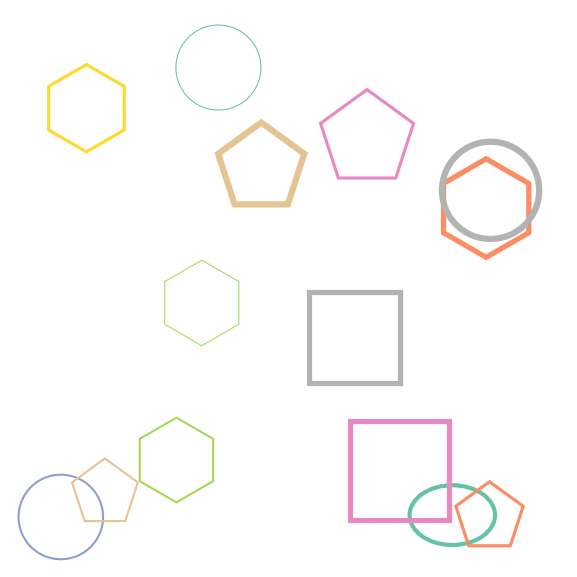[{"shape": "oval", "thickness": 2, "radius": 0.37, "center": [0.783, 0.107]}, {"shape": "circle", "thickness": 0.5, "radius": 0.37, "center": [0.378, 0.882]}, {"shape": "pentagon", "thickness": 1.5, "radius": 0.31, "center": [0.848, 0.104]}, {"shape": "hexagon", "thickness": 2.5, "radius": 0.43, "center": [0.842, 0.639]}, {"shape": "circle", "thickness": 1, "radius": 0.37, "center": [0.105, 0.104]}, {"shape": "square", "thickness": 2.5, "radius": 0.43, "center": [0.692, 0.184]}, {"shape": "pentagon", "thickness": 1.5, "radius": 0.42, "center": [0.636, 0.759]}, {"shape": "hexagon", "thickness": 1, "radius": 0.37, "center": [0.306, 0.203]}, {"shape": "hexagon", "thickness": 0.5, "radius": 0.37, "center": [0.349, 0.475]}, {"shape": "hexagon", "thickness": 1.5, "radius": 0.38, "center": [0.15, 0.812]}, {"shape": "pentagon", "thickness": 1, "radius": 0.3, "center": [0.182, 0.145]}, {"shape": "pentagon", "thickness": 3, "radius": 0.39, "center": [0.452, 0.709]}, {"shape": "square", "thickness": 2.5, "radius": 0.39, "center": [0.613, 0.415]}, {"shape": "circle", "thickness": 3, "radius": 0.42, "center": [0.849, 0.67]}]